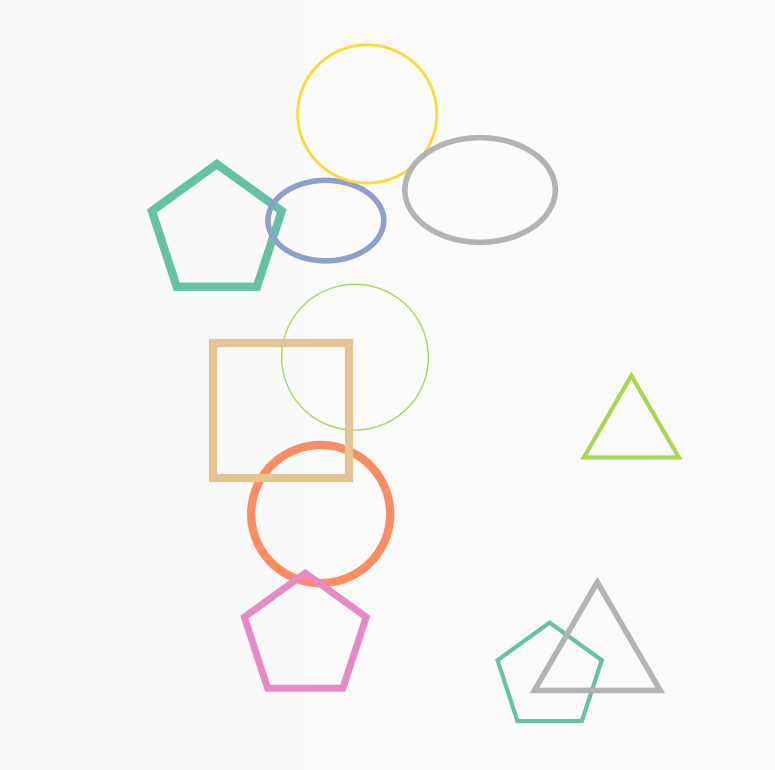[{"shape": "pentagon", "thickness": 1.5, "radius": 0.35, "center": [0.709, 0.121]}, {"shape": "pentagon", "thickness": 3, "radius": 0.44, "center": [0.28, 0.699]}, {"shape": "circle", "thickness": 3, "radius": 0.45, "center": [0.414, 0.332]}, {"shape": "oval", "thickness": 2, "radius": 0.37, "center": [0.42, 0.714]}, {"shape": "pentagon", "thickness": 2.5, "radius": 0.41, "center": [0.394, 0.173]}, {"shape": "circle", "thickness": 0.5, "radius": 0.47, "center": [0.458, 0.536]}, {"shape": "triangle", "thickness": 1.5, "radius": 0.35, "center": [0.815, 0.441]}, {"shape": "circle", "thickness": 1, "radius": 0.45, "center": [0.474, 0.852]}, {"shape": "square", "thickness": 3, "radius": 0.44, "center": [0.362, 0.467]}, {"shape": "triangle", "thickness": 2, "radius": 0.47, "center": [0.771, 0.15]}, {"shape": "oval", "thickness": 2, "radius": 0.49, "center": [0.619, 0.753]}]